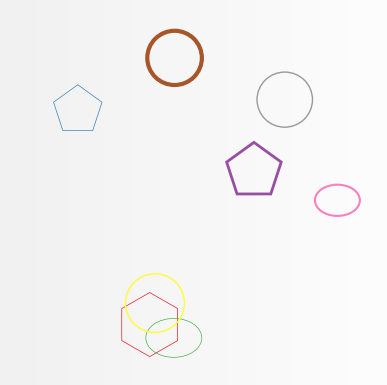[{"shape": "hexagon", "thickness": 0.5, "radius": 0.42, "center": [0.386, 0.157]}, {"shape": "pentagon", "thickness": 0.5, "radius": 0.33, "center": [0.201, 0.714]}, {"shape": "oval", "thickness": 0.5, "radius": 0.36, "center": [0.449, 0.122]}, {"shape": "pentagon", "thickness": 2, "radius": 0.37, "center": [0.655, 0.556]}, {"shape": "circle", "thickness": 1, "radius": 0.38, "center": [0.4, 0.213]}, {"shape": "circle", "thickness": 3, "radius": 0.35, "center": [0.451, 0.85]}, {"shape": "oval", "thickness": 1.5, "radius": 0.29, "center": [0.871, 0.48]}, {"shape": "circle", "thickness": 1, "radius": 0.36, "center": [0.735, 0.741]}]